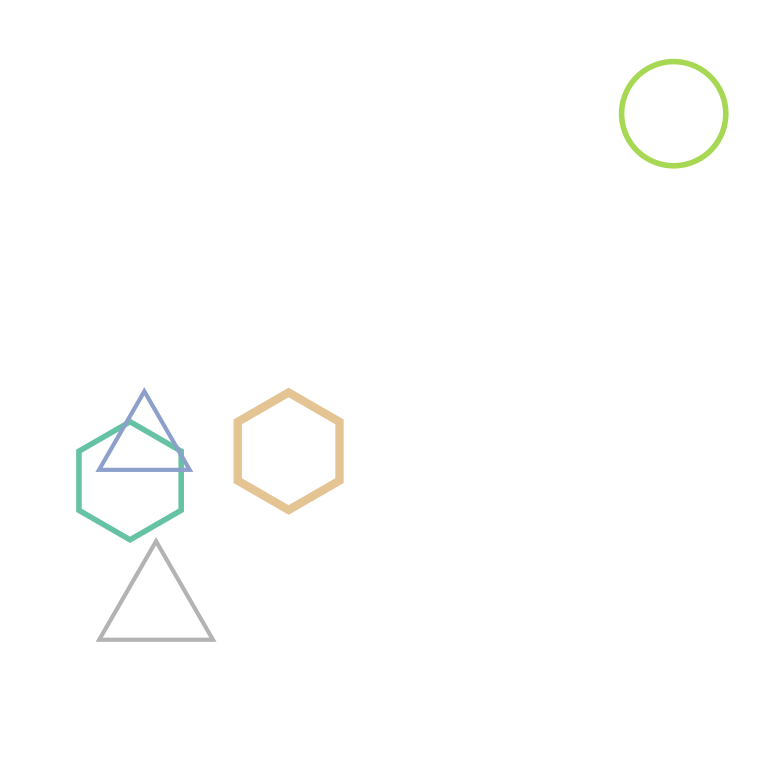[{"shape": "hexagon", "thickness": 2, "radius": 0.38, "center": [0.169, 0.376]}, {"shape": "triangle", "thickness": 1.5, "radius": 0.34, "center": [0.187, 0.424]}, {"shape": "circle", "thickness": 2, "radius": 0.34, "center": [0.875, 0.852]}, {"shape": "hexagon", "thickness": 3, "radius": 0.38, "center": [0.375, 0.414]}, {"shape": "triangle", "thickness": 1.5, "radius": 0.43, "center": [0.203, 0.212]}]